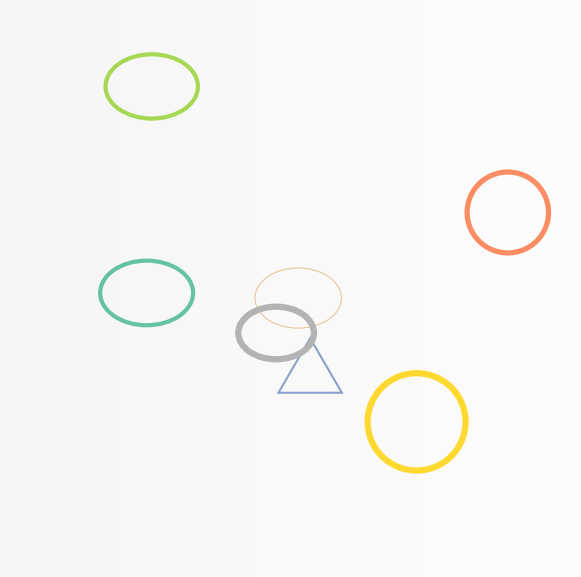[{"shape": "oval", "thickness": 2, "radius": 0.4, "center": [0.252, 0.492]}, {"shape": "circle", "thickness": 2.5, "radius": 0.35, "center": [0.874, 0.631]}, {"shape": "triangle", "thickness": 1, "radius": 0.32, "center": [0.534, 0.351]}, {"shape": "oval", "thickness": 2, "radius": 0.4, "center": [0.261, 0.849]}, {"shape": "circle", "thickness": 3, "radius": 0.42, "center": [0.717, 0.269]}, {"shape": "oval", "thickness": 0.5, "radius": 0.37, "center": [0.513, 0.483]}, {"shape": "oval", "thickness": 3, "radius": 0.33, "center": [0.475, 0.423]}]